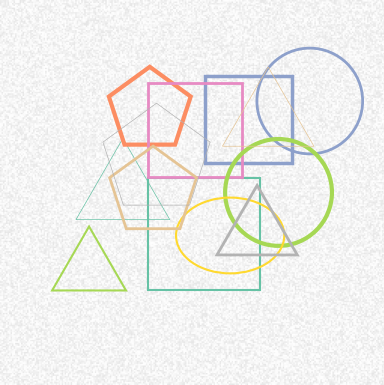[{"shape": "triangle", "thickness": 0.5, "radius": 0.7, "center": [0.319, 0.5]}, {"shape": "square", "thickness": 1.5, "radius": 0.73, "center": [0.53, 0.392]}, {"shape": "pentagon", "thickness": 3, "radius": 0.56, "center": [0.389, 0.715]}, {"shape": "square", "thickness": 2.5, "radius": 0.56, "center": [0.644, 0.689]}, {"shape": "circle", "thickness": 2, "radius": 0.69, "center": [0.805, 0.738]}, {"shape": "square", "thickness": 2, "radius": 0.61, "center": [0.507, 0.662]}, {"shape": "circle", "thickness": 3, "radius": 0.69, "center": [0.723, 0.5]}, {"shape": "triangle", "thickness": 1.5, "radius": 0.55, "center": [0.231, 0.301]}, {"shape": "oval", "thickness": 1.5, "radius": 0.7, "center": [0.598, 0.388]}, {"shape": "triangle", "thickness": 0.5, "radius": 0.69, "center": [0.697, 0.689]}, {"shape": "pentagon", "thickness": 2, "radius": 0.59, "center": [0.398, 0.502]}, {"shape": "pentagon", "thickness": 0.5, "radius": 0.73, "center": [0.407, 0.586]}, {"shape": "triangle", "thickness": 2, "radius": 0.6, "center": [0.668, 0.398]}]